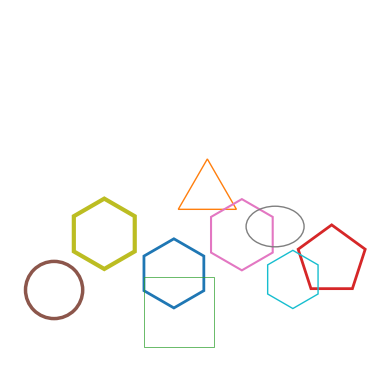[{"shape": "hexagon", "thickness": 2, "radius": 0.45, "center": [0.452, 0.29]}, {"shape": "triangle", "thickness": 1, "radius": 0.44, "center": [0.539, 0.5]}, {"shape": "square", "thickness": 0.5, "radius": 0.46, "center": [0.465, 0.19]}, {"shape": "pentagon", "thickness": 2, "radius": 0.46, "center": [0.862, 0.324]}, {"shape": "circle", "thickness": 2.5, "radius": 0.37, "center": [0.141, 0.247]}, {"shape": "hexagon", "thickness": 1.5, "radius": 0.46, "center": [0.628, 0.39]}, {"shape": "oval", "thickness": 1, "radius": 0.38, "center": [0.715, 0.412]}, {"shape": "hexagon", "thickness": 3, "radius": 0.46, "center": [0.271, 0.393]}, {"shape": "hexagon", "thickness": 1, "radius": 0.38, "center": [0.761, 0.274]}]